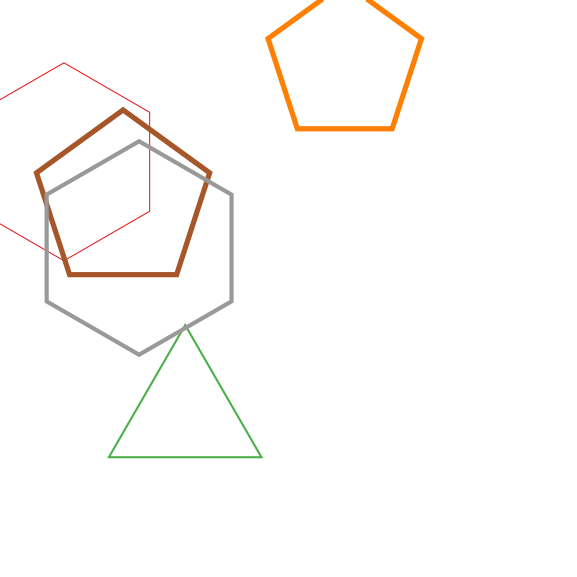[{"shape": "hexagon", "thickness": 0.5, "radius": 0.86, "center": [0.111, 0.719]}, {"shape": "triangle", "thickness": 1, "radius": 0.76, "center": [0.321, 0.284]}, {"shape": "pentagon", "thickness": 2.5, "radius": 0.7, "center": [0.597, 0.889]}, {"shape": "pentagon", "thickness": 2.5, "radius": 0.79, "center": [0.213, 0.651]}, {"shape": "hexagon", "thickness": 2, "radius": 0.92, "center": [0.241, 0.57]}]